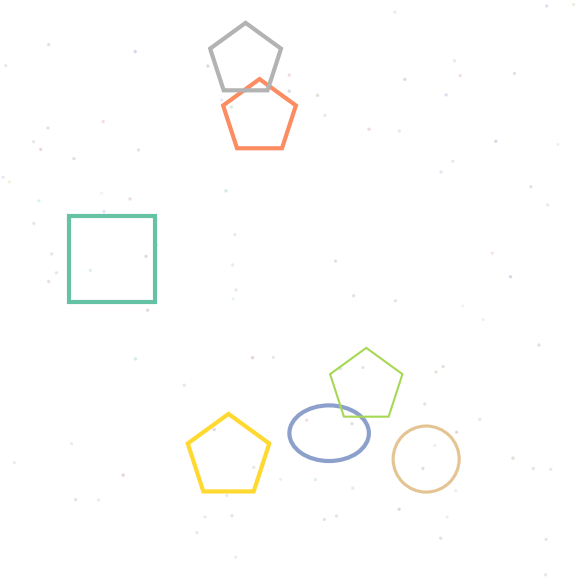[{"shape": "square", "thickness": 2, "radius": 0.37, "center": [0.193, 0.55]}, {"shape": "pentagon", "thickness": 2, "radius": 0.33, "center": [0.449, 0.796]}, {"shape": "oval", "thickness": 2, "radius": 0.34, "center": [0.57, 0.249]}, {"shape": "pentagon", "thickness": 1, "radius": 0.33, "center": [0.634, 0.331]}, {"shape": "pentagon", "thickness": 2, "radius": 0.37, "center": [0.396, 0.208]}, {"shape": "circle", "thickness": 1.5, "radius": 0.29, "center": [0.738, 0.204]}, {"shape": "pentagon", "thickness": 2, "radius": 0.32, "center": [0.425, 0.895]}]